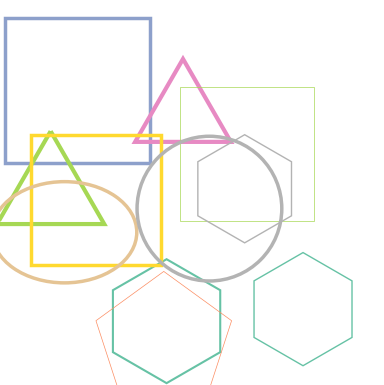[{"shape": "hexagon", "thickness": 1, "radius": 0.73, "center": [0.787, 0.197]}, {"shape": "hexagon", "thickness": 1.5, "radius": 0.8, "center": [0.433, 0.166]}, {"shape": "pentagon", "thickness": 0.5, "radius": 0.93, "center": [0.425, 0.11]}, {"shape": "square", "thickness": 2.5, "radius": 0.94, "center": [0.201, 0.766]}, {"shape": "triangle", "thickness": 3, "radius": 0.72, "center": [0.475, 0.703]}, {"shape": "triangle", "thickness": 3, "radius": 0.8, "center": [0.132, 0.498]}, {"shape": "square", "thickness": 0.5, "radius": 0.87, "center": [0.641, 0.6]}, {"shape": "square", "thickness": 2.5, "radius": 0.84, "center": [0.25, 0.48]}, {"shape": "oval", "thickness": 2.5, "radius": 0.94, "center": [0.167, 0.397]}, {"shape": "circle", "thickness": 2.5, "radius": 0.94, "center": [0.544, 0.458]}, {"shape": "hexagon", "thickness": 1, "radius": 0.7, "center": [0.636, 0.51]}]